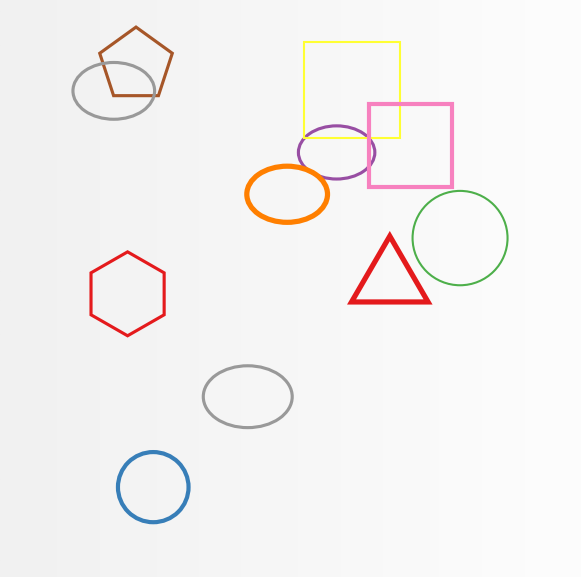[{"shape": "triangle", "thickness": 2.5, "radius": 0.38, "center": [0.671, 0.514]}, {"shape": "hexagon", "thickness": 1.5, "radius": 0.36, "center": [0.219, 0.49]}, {"shape": "circle", "thickness": 2, "radius": 0.3, "center": [0.264, 0.156]}, {"shape": "circle", "thickness": 1, "radius": 0.41, "center": [0.791, 0.587]}, {"shape": "oval", "thickness": 1.5, "radius": 0.33, "center": [0.579, 0.735]}, {"shape": "oval", "thickness": 2.5, "radius": 0.35, "center": [0.494, 0.663]}, {"shape": "square", "thickness": 1, "radius": 0.42, "center": [0.606, 0.843]}, {"shape": "pentagon", "thickness": 1.5, "radius": 0.33, "center": [0.234, 0.887]}, {"shape": "square", "thickness": 2, "radius": 0.36, "center": [0.707, 0.747]}, {"shape": "oval", "thickness": 1.5, "radius": 0.35, "center": [0.196, 0.842]}, {"shape": "oval", "thickness": 1.5, "radius": 0.38, "center": [0.426, 0.312]}]